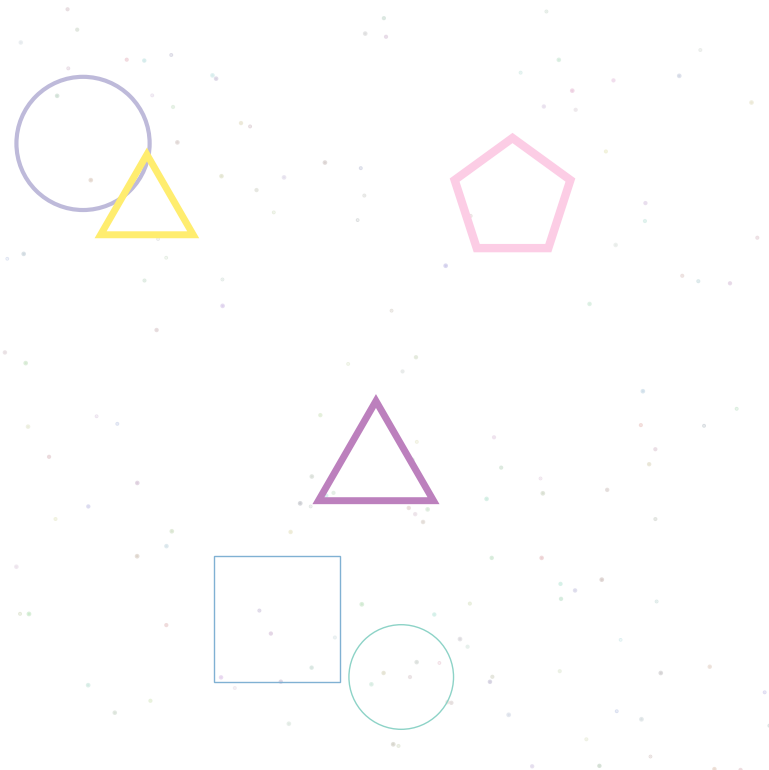[{"shape": "circle", "thickness": 0.5, "radius": 0.34, "center": [0.521, 0.121]}, {"shape": "circle", "thickness": 1.5, "radius": 0.43, "center": [0.108, 0.814]}, {"shape": "square", "thickness": 0.5, "radius": 0.41, "center": [0.36, 0.197]}, {"shape": "pentagon", "thickness": 3, "radius": 0.4, "center": [0.666, 0.742]}, {"shape": "triangle", "thickness": 2.5, "radius": 0.43, "center": [0.488, 0.393]}, {"shape": "triangle", "thickness": 2.5, "radius": 0.35, "center": [0.191, 0.73]}]